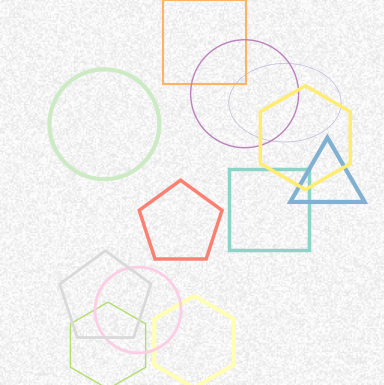[{"shape": "square", "thickness": 2.5, "radius": 0.52, "center": [0.699, 0.456]}, {"shape": "hexagon", "thickness": 3, "radius": 0.6, "center": [0.504, 0.112]}, {"shape": "oval", "thickness": 0.5, "radius": 0.73, "center": [0.74, 0.733]}, {"shape": "pentagon", "thickness": 2.5, "radius": 0.57, "center": [0.469, 0.419]}, {"shape": "triangle", "thickness": 3, "radius": 0.56, "center": [0.85, 0.531]}, {"shape": "square", "thickness": 1.5, "radius": 0.54, "center": [0.531, 0.892]}, {"shape": "hexagon", "thickness": 1, "radius": 0.56, "center": [0.281, 0.102]}, {"shape": "circle", "thickness": 2, "radius": 0.56, "center": [0.359, 0.195]}, {"shape": "pentagon", "thickness": 2, "radius": 0.62, "center": [0.274, 0.224]}, {"shape": "circle", "thickness": 1, "radius": 0.7, "center": [0.635, 0.757]}, {"shape": "circle", "thickness": 3, "radius": 0.71, "center": [0.271, 0.677]}, {"shape": "hexagon", "thickness": 2.5, "radius": 0.67, "center": [0.793, 0.642]}]